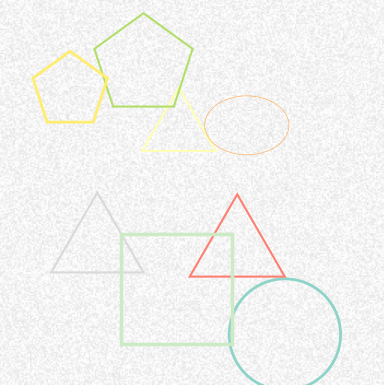[{"shape": "circle", "thickness": 2, "radius": 0.72, "center": [0.74, 0.131]}, {"shape": "triangle", "thickness": 1.5, "radius": 0.55, "center": [0.465, 0.663]}, {"shape": "triangle", "thickness": 1.5, "radius": 0.71, "center": [0.616, 0.353]}, {"shape": "oval", "thickness": 0.5, "radius": 0.55, "center": [0.641, 0.674]}, {"shape": "pentagon", "thickness": 1.5, "radius": 0.67, "center": [0.373, 0.832]}, {"shape": "triangle", "thickness": 1.5, "radius": 0.69, "center": [0.253, 0.362]}, {"shape": "square", "thickness": 2.5, "radius": 0.72, "center": [0.459, 0.249]}, {"shape": "pentagon", "thickness": 2, "radius": 0.51, "center": [0.182, 0.765]}]